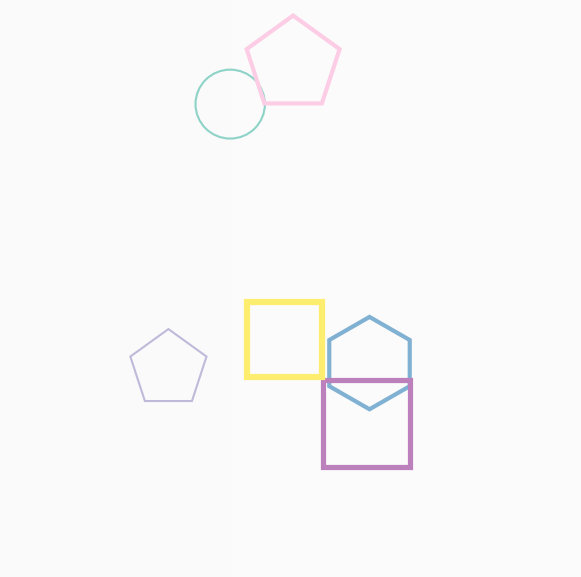[{"shape": "circle", "thickness": 1, "radius": 0.3, "center": [0.396, 0.819]}, {"shape": "pentagon", "thickness": 1, "radius": 0.34, "center": [0.29, 0.36]}, {"shape": "hexagon", "thickness": 2, "radius": 0.4, "center": [0.636, 0.37]}, {"shape": "pentagon", "thickness": 2, "radius": 0.42, "center": [0.504, 0.888]}, {"shape": "square", "thickness": 2.5, "radius": 0.37, "center": [0.63, 0.266]}, {"shape": "square", "thickness": 3, "radius": 0.32, "center": [0.49, 0.412]}]